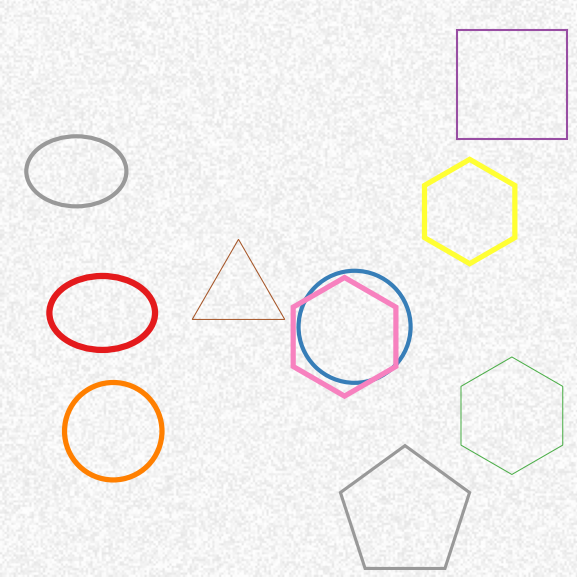[{"shape": "oval", "thickness": 3, "radius": 0.46, "center": [0.177, 0.457]}, {"shape": "circle", "thickness": 2, "radius": 0.49, "center": [0.614, 0.433]}, {"shape": "hexagon", "thickness": 0.5, "radius": 0.51, "center": [0.886, 0.279]}, {"shape": "square", "thickness": 1, "radius": 0.47, "center": [0.887, 0.853]}, {"shape": "circle", "thickness": 2.5, "radius": 0.42, "center": [0.196, 0.252]}, {"shape": "hexagon", "thickness": 2.5, "radius": 0.45, "center": [0.813, 0.633]}, {"shape": "triangle", "thickness": 0.5, "radius": 0.46, "center": [0.413, 0.492]}, {"shape": "hexagon", "thickness": 2.5, "radius": 0.51, "center": [0.597, 0.416]}, {"shape": "oval", "thickness": 2, "radius": 0.43, "center": [0.132, 0.702]}, {"shape": "pentagon", "thickness": 1.5, "radius": 0.59, "center": [0.701, 0.11]}]